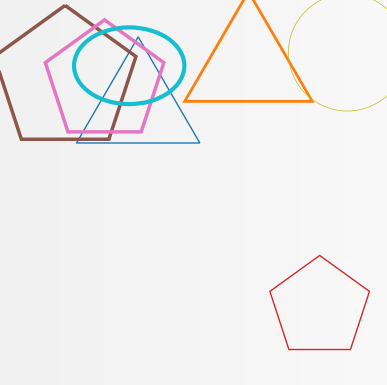[{"shape": "triangle", "thickness": 1, "radius": 0.92, "center": [0.357, 0.72]}, {"shape": "triangle", "thickness": 2, "radius": 0.95, "center": [0.641, 0.832]}, {"shape": "pentagon", "thickness": 1, "radius": 0.68, "center": [0.825, 0.201]}, {"shape": "pentagon", "thickness": 2.5, "radius": 0.96, "center": [0.168, 0.794]}, {"shape": "pentagon", "thickness": 2.5, "radius": 0.8, "center": [0.27, 0.788]}, {"shape": "circle", "thickness": 0.5, "radius": 0.76, "center": [0.896, 0.864]}, {"shape": "oval", "thickness": 3, "radius": 0.71, "center": [0.333, 0.829]}]